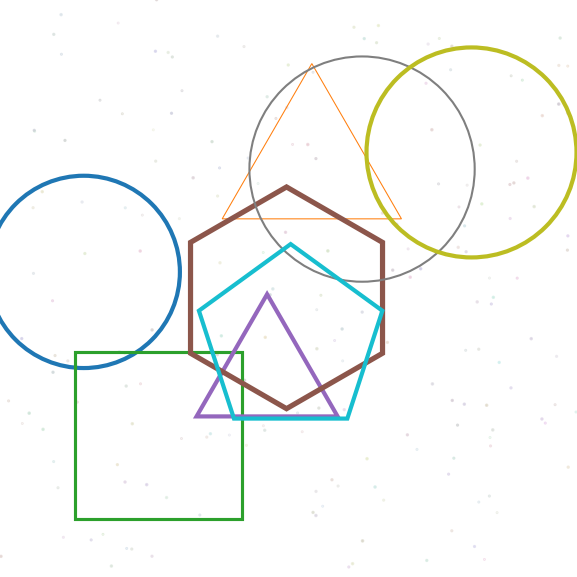[{"shape": "circle", "thickness": 2, "radius": 0.83, "center": [0.145, 0.528]}, {"shape": "triangle", "thickness": 0.5, "radius": 0.9, "center": [0.54, 0.71]}, {"shape": "square", "thickness": 1.5, "radius": 0.72, "center": [0.274, 0.245]}, {"shape": "triangle", "thickness": 2, "radius": 0.71, "center": [0.462, 0.349]}, {"shape": "hexagon", "thickness": 2.5, "radius": 0.96, "center": [0.496, 0.483]}, {"shape": "circle", "thickness": 1, "radius": 0.98, "center": [0.627, 0.706]}, {"shape": "circle", "thickness": 2, "radius": 0.91, "center": [0.816, 0.735]}, {"shape": "pentagon", "thickness": 2, "radius": 0.84, "center": [0.503, 0.409]}]